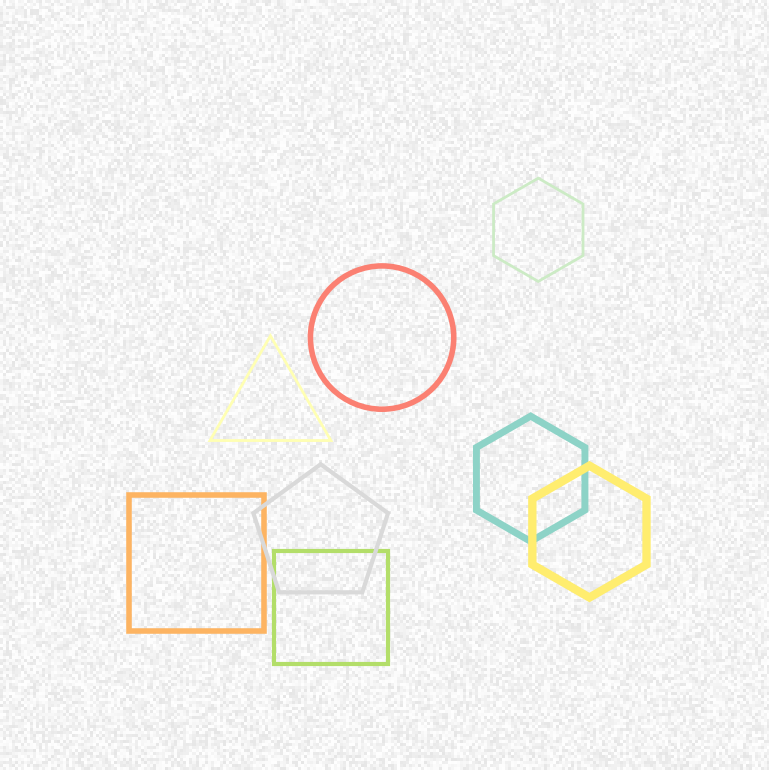[{"shape": "hexagon", "thickness": 2.5, "radius": 0.41, "center": [0.689, 0.378]}, {"shape": "triangle", "thickness": 1, "radius": 0.45, "center": [0.351, 0.473]}, {"shape": "circle", "thickness": 2, "radius": 0.47, "center": [0.496, 0.562]}, {"shape": "square", "thickness": 2, "radius": 0.44, "center": [0.255, 0.269]}, {"shape": "square", "thickness": 1.5, "radius": 0.37, "center": [0.43, 0.211]}, {"shape": "pentagon", "thickness": 1.5, "radius": 0.46, "center": [0.416, 0.305]}, {"shape": "hexagon", "thickness": 1, "radius": 0.34, "center": [0.699, 0.702]}, {"shape": "hexagon", "thickness": 3, "radius": 0.43, "center": [0.765, 0.31]}]